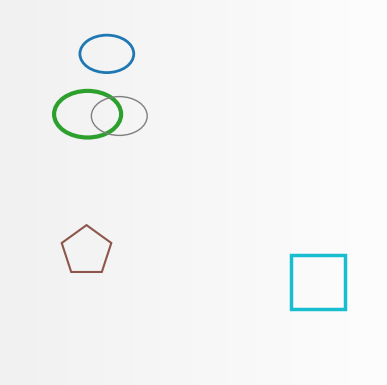[{"shape": "oval", "thickness": 2, "radius": 0.35, "center": [0.276, 0.86]}, {"shape": "oval", "thickness": 3, "radius": 0.43, "center": [0.226, 0.703]}, {"shape": "pentagon", "thickness": 1.5, "radius": 0.34, "center": [0.223, 0.348]}, {"shape": "oval", "thickness": 1, "radius": 0.36, "center": [0.308, 0.699]}, {"shape": "square", "thickness": 2.5, "radius": 0.35, "center": [0.82, 0.267]}]